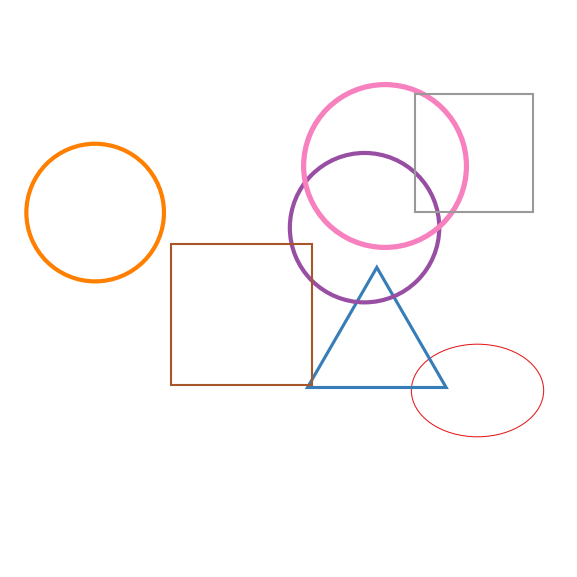[{"shape": "oval", "thickness": 0.5, "radius": 0.57, "center": [0.827, 0.323]}, {"shape": "triangle", "thickness": 1.5, "radius": 0.69, "center": [0.653, 0.397]}, {"shape": "circle", "thickness": 2, "radius": 0.65, "center": [0.631, 0.605]}, {"shape": "circle", "thickness": 2, "radius": 0.6, "center": [0.165, 0.631]}, {"shape": "square", "thickness": 1, "radius": 0.61, "center": [0.418, 0.455]}, {"shape": "circle", "thickness": 2.5, "radius": 0.7, "center": [0.667, 0.712]}, {"shape": "square", "thickness": 1, "radius": 0.51, "center": [0.821, 0.734]}]